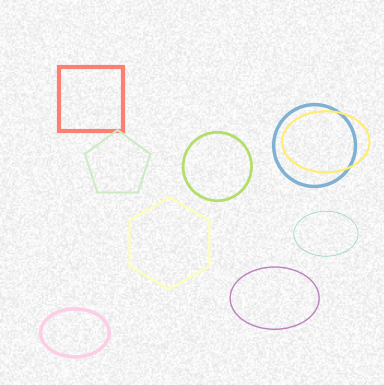[{"shape": "oval", "thickness": 0.5, "radius": 0.42, "center": [0.847, 0.393]}, {"shape": "hexagon", "thickness": 1.5, "radius": 0.6, "center": [0.44, 0.368]}, {"shape": "square", "thickness": 3, "radius": 0.41, "center": [0.237, 0.743]}, {"shape": "circle", "thickness": 2.5, "radius": 0.53, "center": [0.817, 0.622]}, {"shape": "circle", "thickness": 2, "radius": 0.44, "center": [0.564, 0.567]}, {"shape": "oval", "thickness": 2.5, "radius": 0.45, "center": [0.195, 0.135]}, {"shape": "oval", "thickness": 1, "radius": 0.58, "center": [0.713, 0.226]}, {"shape": "pentagon", "thickness": 1.5, "radius": 0.45, "center": [0.306, 0.573]}, {"shape": "oval", "thickness": 1.5, "radius": 0.57, "center": [0.846, 0.632]}]